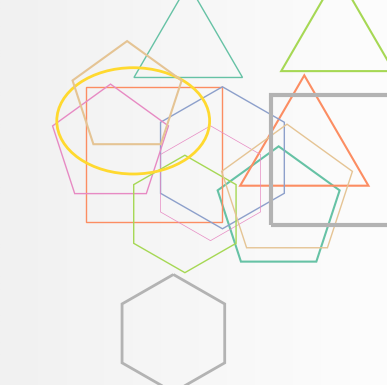[{"shape": "triangle", "thickness": 1, "radius": 0.81, "center": [0.486, 0.88]}, {"shape": "pentagon", "thickness": 1.5, "radius": 0.83, "center": [0.719, 0.454]}, {"shape": "triangle", "thickness": 1.5, "radius": 0.96, "center": [0.785, 0.613]}, {"shape": "square", "thickness": 1, "radius": 0.88, "center": [0.397, 0.599]}, {"shape": "hexagon", "thickness": 1, "radius": 0.92, "center": [0.574, 0.59]}, {"shape": "hexagon", "thickness": 0.5, "radius": 0.75, "center": [0.543, 0.524]}, {"shape": "pentagon", "thickness": 1, "radius": 0.79, "center": [0.285, 0.624]}, {"shape": "hexagon", "thickness": 1, "radius": 0.76, "center": [0.477, 0.444]}, {"shape": "triangle", "thickness": 1.5, "radius": 0.84, "center": [0.871, 0.899]}, {"shape": "oval", "thickness": 2, "radius": 0.99, "center": [0.344, 0.686]}, {"shape": "pentagon", "thickness": 1.5, "radius": 0.74, "center": [0.328, 0.745]}, {"shape": "pentagon", "thickness": 1, "radius": 0.89, "center": [0.741, 0.5]}, {"shape": "hexagon", "thickness": 2, "radius": 0.76, "center": [0.447, 0.134]}, {"shape": "square", "thickness": 3, "radius": 0.84, "center": [0.868, 0.585]}]